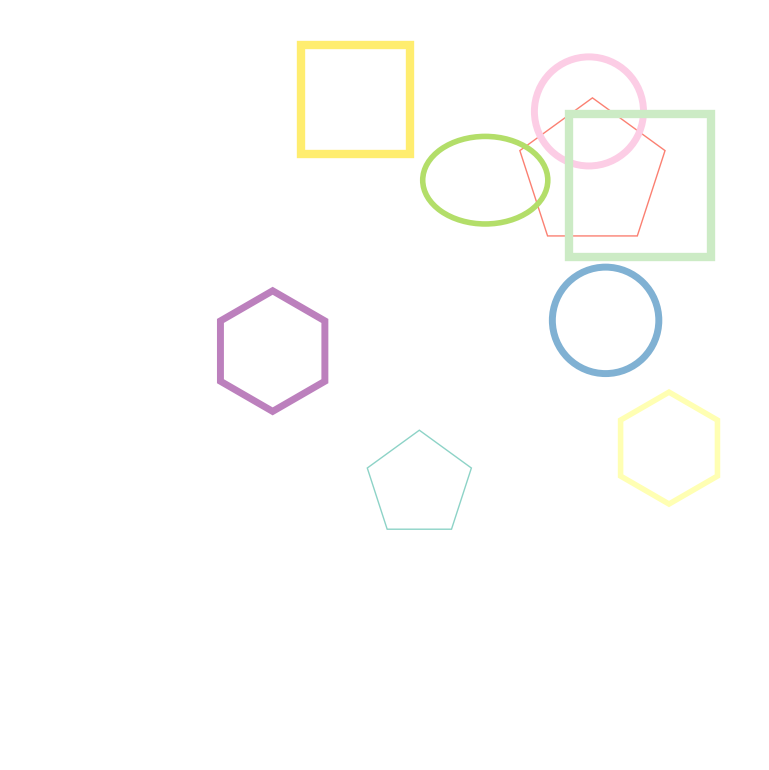[{"shape": "pentagon", "thickness": 0.5, "radius": 0.36, "center": [0.545, 0.37]}, {"shape": "hexagon", "thickness": 2, "radius": 0.36, "center": [0.869, 0.418]}, {"shape": "pentagon", "thickness": 0.5, "radius": 0.5, "center": [0.769, 0.774]}, {"shape": "circle", "thickness": 2.5, "radius": 0.35, "center": [0.786, 0.584]}, {"shape": "oval", "thickness": 2, "radius": 0.41, "center": [0.63, 0.766]}, {"shape": "circle", "thickness": 2.5, "radius": 0.35, "center": [0.765, 0.855]}, {"shape": "hexagon", "thickness": 2.5, "radius": 0.39, "center": [0.354, 0.544]}, {"shape": "square", "thickness": 3, "radius": 0.46, "center": [0.831, 0.759]}, {"shape": "square", "thickness": 3, "radius": 0.35, "center": [0.462, 0.871]}]